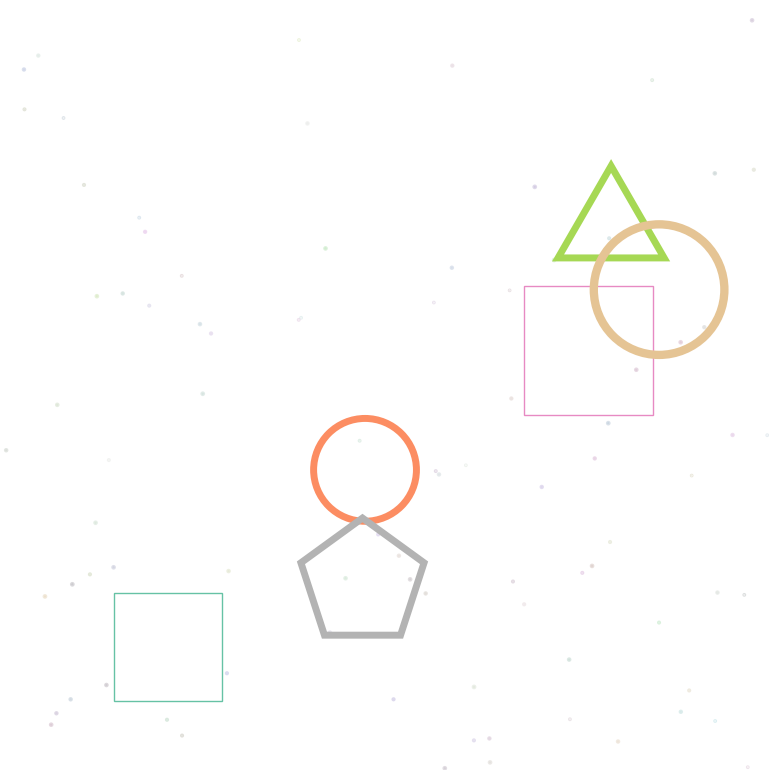[{"shape": "square", "thickness": 0.5, "radius": 0.35, "center": [0.218, 0.159]}, {"shape": "circle", "thickness": 2.5, "radius": 0.33, "center": [0.474, 0.39]}, {"shape": "square", "thickness": 0.5, "radius": 0.42, "center": [0.765, 0.545]}, {"shape": "triangle", "thickness": 2.5, "radius": 0.4, "center": [0.794, 0.705]}, {"shape": "circle", "thickness": 3, "radius": 0.42, "center": [0.856, 0.624]}, {"shape": "pentagon", "thickness": 2.5, "radius": 0.42, "center": [0.471, 0.243]}]